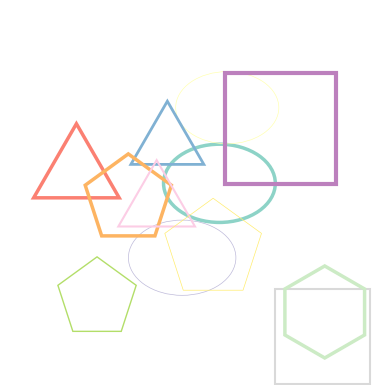[{"shape": "oval", "thickness": 2.5, "radius": 0.73, "center": [0.57, 0.524]}, {"shape": "oval", "thickness": 0.5, "radius": 0.67, "center": [0.59, 0.72]}, {"shape": "oval", "thickness": 0.5, "radius": 0.7, "center": [0.473, 0.331]}, {"shape": "triangle", "thickness": 2.5, "radius": 0.64, "center": [0.198, 0.55]}, {"shape": "triangle", "thickness": 2, "radius": 0.55, "center": [0.435, 0.628]}, {"shape": "pentagon", "thickness": 2.5, "radius": 0.59, "center": [0.333, 0.483]}, {"shape": "pentagon", "thickness": 1, "radius": 0.53, "center": [0.252, 0.226]}, {"shape": "triangle", "thickness": 1.5, "radius": 0.57, "center": [0.407, 0.469]}, {"shape": "square", "thickness": 1.5, "radius": 0.62, "center": [0.838, 0.125]}, {"shape": "square", "thickness": 3, "radius": 0.72, "center": [0.73, 0.667]}, {"shape": "hexagon", "thickness": 2.5, "radius": 0.6, "center": [0.843, 0.19]}, {"shape": "pentagon", "thickness": 0.5, "radius": 0.66, "center": [0.554, 0.353]}]